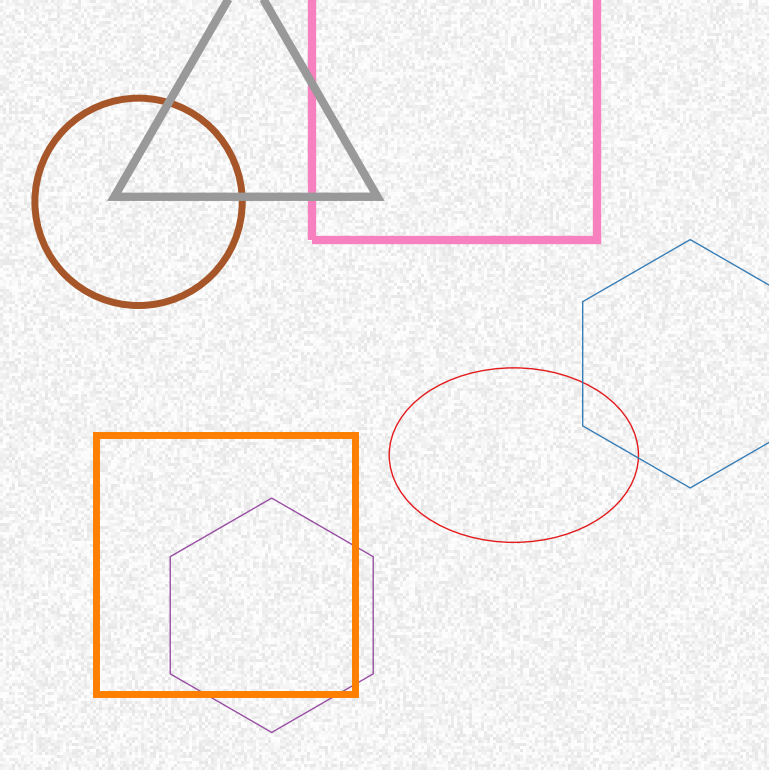[{"shape": "oval", "thickness": 0.5, "radius": 0.81, "center": [0.667, 0.409]}, {"shape": "hexagon", "thickness": 0.5, "radius": 0.81, "center": [0.896, 0.528]}, {"shape": "hexagon", "thickness": 0.5, "radius": 0.76, "center": [0.353, 0.201]}, {"shape": "square", "thickness": 2.5, "radius": 0.84, "center": [0.293, 0.267]}, {"shape": "circle", "thickness": 2.5, "radius": 0.67, "center": [0.18, 0.738]}, {"shape": "square", "thickness": 3, "radius": 0.93, "center": [0.591, 0.874]}, {"shape": "triangle", "thickness": 3, "radius": 0.99, "center": [0.319, 0.843]}]